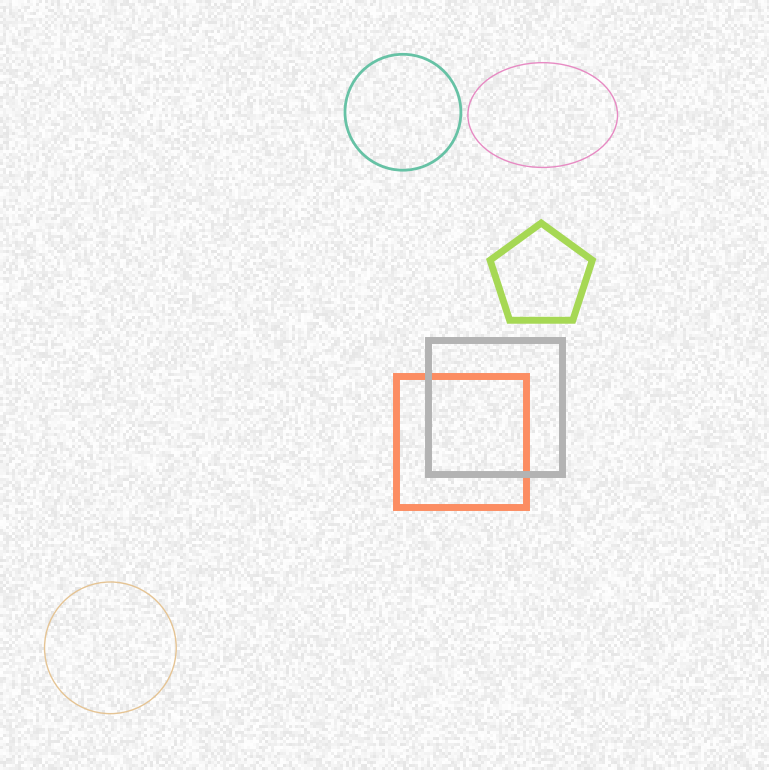[{"shape": "circle", "thickness": 1, "radius": 0.38, "center": [0.523, 0.854]}, {"shape": "square", "thickness": 2.5, "radius": 0.42, "center": [0.599, 0.427]}, {"shape": "oval", "thickness": 0.5, "radius": 0.49, "center": [0.705, 0.851]}, {"shape": "pentagon", "thickness": 2.5, "radius": 0.35, "center": [0.703, 0.641]}, {"shape": "circle", "thickness": 0.5, "radius": 0.43, "center": [0.143, 0.159]}, {"shape": "square", "thickness": 2.5, "radius": 0.44, "center": [0.643, 0.472]}]